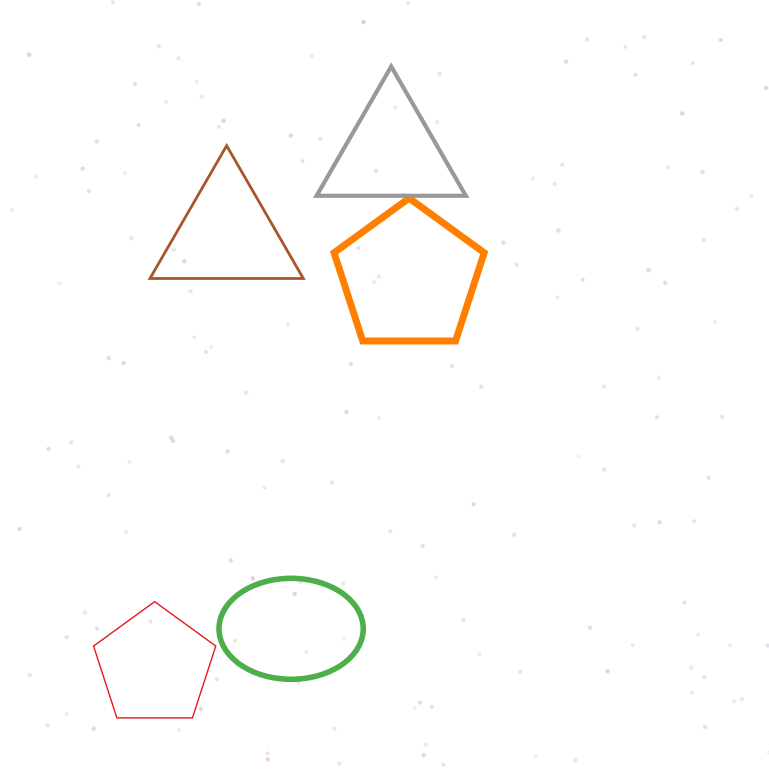[{"shape": "pentagon", "thickness": 0.5, "radius": 0.42, "center": [0.201, 0.135]}, {"shape": "oval", "thickness": 2, "radius": 0.47, "center": [0.378, 0.183]}, {"shape": "pentagon", "thickness": 2.5, "radius": 0.51, "center": [0.531, 0.64]}, {"shape": "triangle", "thickness": 1, "radius": 0.57, "center": [0.294, 0.696]}, {"shape": "triangle", "thickness": 1.5, "radius": 0.56, "center": [0.508, 0.802]}]